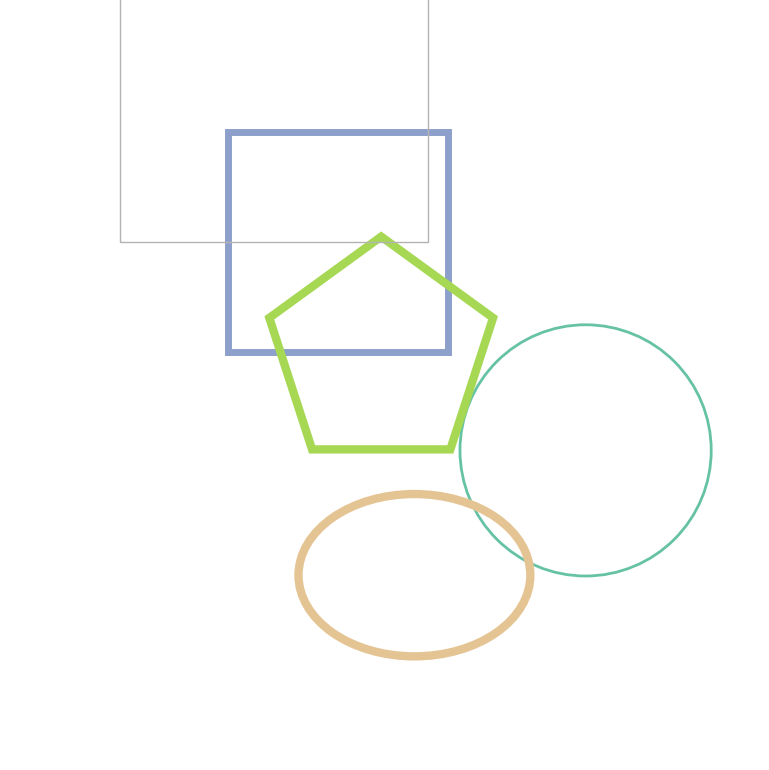[{"shape": "circle", "thickness": 1, "radius": 0.82, "center": [0.761, 0.415]}, {"shape": "square", "thickness": 2.5, "radius": 0.72, "center": [0.439, 0.686]}, {"shape": "pentagon", "thickness": 3, "radius": 0.76, "center": [0.495, 0.54]}, {"shape": "oval", "thickness": 3, "radius": 0.75, "center": [0.538, 0.253]}, {"shape": "square", "thickness": 0.5, "radius": 1.0, "center": [0.356, 0.885]}]